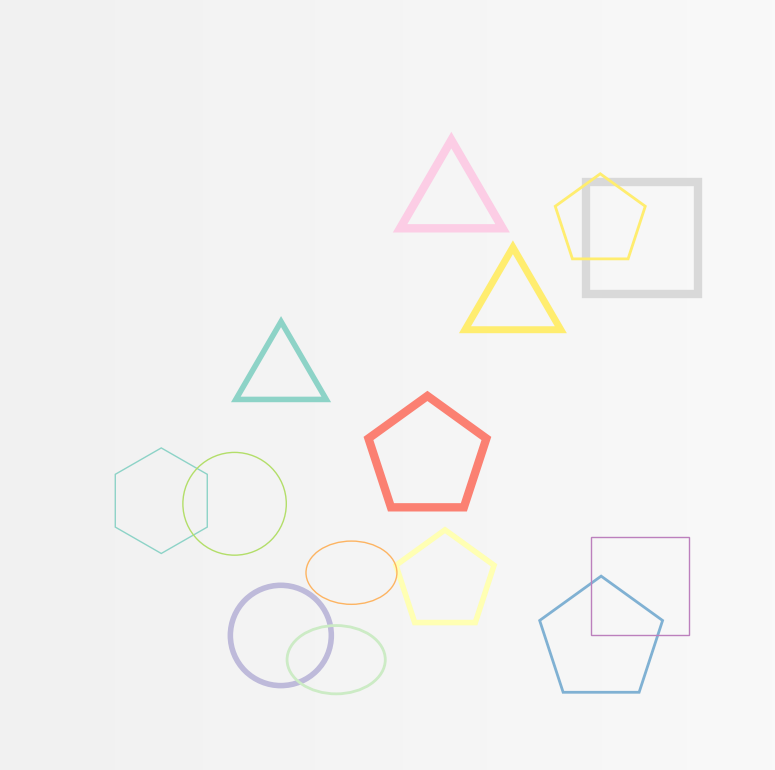[{"shape": "hexagon", "thickness": 0.5, "radius": 0.34, "center": [0.208, 0.35]}, {"shape": "triangle", "thickness": 2, "radius": 0.34, "center": [0.363, 0.515]}, {"shape": "pentagon", "thickness": 2, "radius": 0.33, "center": [0.574, 0.245]}, {"shape": "circle", "thickness": 2, "radius": 0.33, "center": [0.362, 0.175]}, {"shape": "pentagon", "thickness": 3, "radius": 0.4, "center": [0.552, 0.406]}, {"shape": "pentagon", "thickness": 1, "radius": 0.42, "center": [0.776, 0.168]}, {"shape": "oval", "thickness": 0.5, "radius": 0.29, "center": [0.453, 0.256]}, {"shape": "circle", "thickness": 0.5, "radius": 0.33, "center": [0.303, 0.346]}, {"shape": "triangle", "thickness": 3, "radius": 0.38, "center": [0.582, 0.742]}, {"shape": "square", "thickness": 3, "radius": 0.36, "center": [0.828, 0.691]}, {"shape": "square", "thickness": 0.5, "radius": 0.32, "center": [0.826, 0.239]}, {"shape": "oval", "thickness": 1, "radius": 0.32, "center": [0.434, 0.143]}, {"shape": "pentagon", "thickness": 1, "radius": 0.31, "center": [0.775, 0.713]}, {"shape": "triangle", "thickness": 2.5, "radius": 0.36, "center": [0.662, 0.607]}]